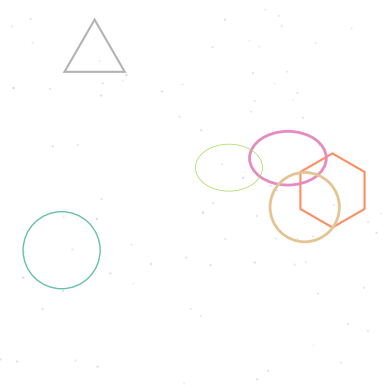[{"shape": "circle", "thickness": 1, "radius": 0.5, "center": [0.16, 0.35]}, {"shape": "hexagon", "thickness": 1.5, "radius": 0.48, "center": [0.864, 0.505]}, {"shape": "oval", "thickness": 2, "radius": 0.5, "center": [0.748, 0.589]}, {"shape": "oval", "thickness": 0.5, "radius": 0.44, "center": [0.595, 0.565]}, {"shape": "circle", "thickness": 2, "radius": 0.45, "center": [0.791, 0.462]}, {"shape": "triangle", "thickness": 1.5, "radius": 0.45, "center": [0.246, 0.859]}]